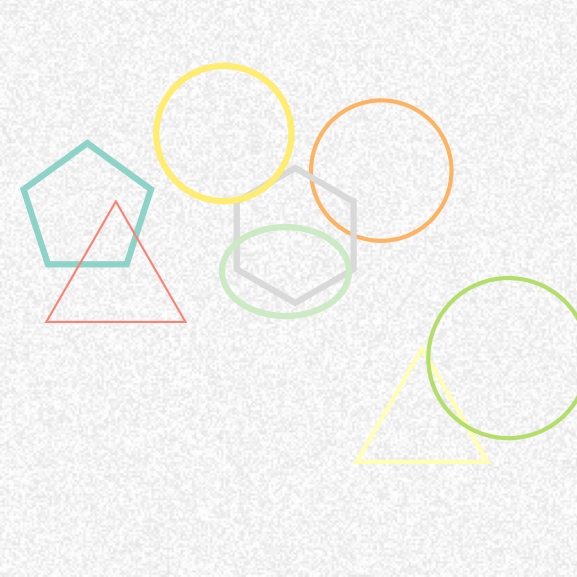[{"shape": "pentagon", "thickness": 3, "radius": 0.58, "center": [0.151, 0.635]}, {"shape": "triangle", "thickness": 2, "radius": 0.65, "center": [0.731, 0.265]}, {"shape": "triangle", "thickness": 1, "radius": 0.7, "center": [0.201, 0.511]}, {"shape": "circle", "thickness": 2, "radius": 0.61, "center": [0.66, 0.704]}, {"shape": "circle", "thickness": 2, "radius": 0.69, "center": [0.88, 0.379]}, {"shape": "hexagon", "thickness": 3, "radius": 0.58, "center": [0.511, 0.591]}, {"shape": "oval", "thickness": 3, "radius": 0.55, "center": [0.494, 0.529]}, {"shape": "circle", "thickness": 3, "radius": 0.59, "center": [0.388, 0.768]}]